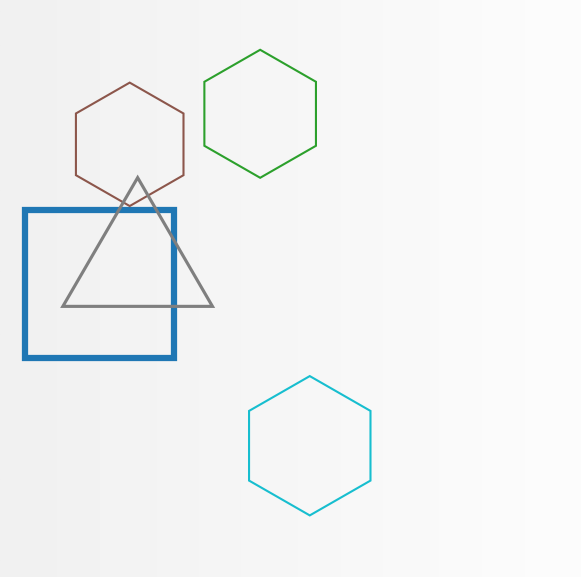[{"shape": "square", "thickness": 3, "radius": 0.64, "center": [0.172, 0.507]}, {"shape": "hexagon", "thickness": 1, "radius": 0.55, "center": [0.448, 0.802]}, {"shape": "hexagon", "thickness": 1, "radius": 0.53, "center": [0.223, 0.749]}, {"shape": "triangle", "thickness": 1.5, "radius": 0.74, "center": [0.237, 0.543]}, {"shape": "hexagon", "thickness": 1, "radius": 0.6, "center": [0.533, 0.227]}]